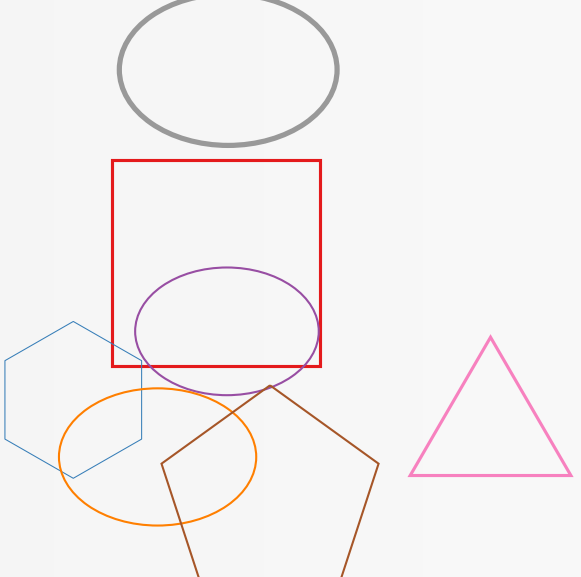[{"shape": "square", "thickness": 1.5, "radius": 0.89, "center": [0.372, 0.544]}, {"shape": "hexagon", "thickness": 0.5, "radius": 0.68, "center": [0.126, 0.307]}, {"shape": "oval", "thickness": 1, "radius": 0.79, "center": [0.39, 0.425]}, {"shape": "oval", "thickness": 1, "radius": 0.85, "center": [0.271, 0.208]}, {"shape": "pentagon", "thickness": 1, "radius": 0.98, "center": [0.465, 0.136]}, {"shape": "triangle", "thickness": 1.5, "radius": 0.8, "center": [0.844, 0.256]}, {"shape": "oval", "thickness": 2.5, "radius": 0.94, "center": [0.393, 0.878]}]